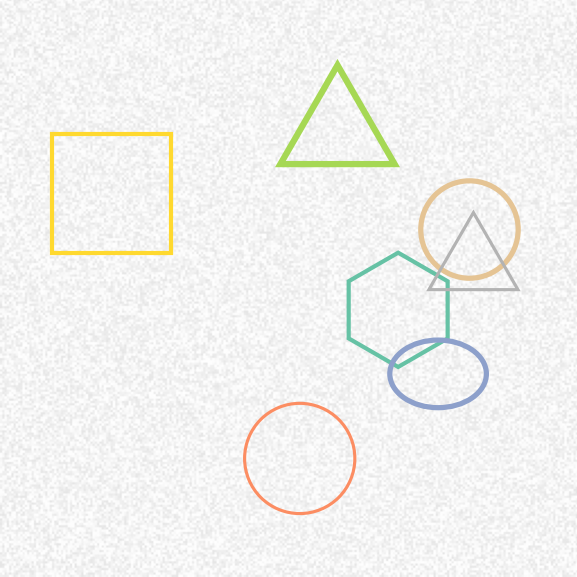[{"shape": "hexagon", "thickness": 2, "radius": 0.49, "center": [0.689, 0.463]}, {"shape": "circle", "thickness": 1.5, "radius": 0.48, "center": [0.519, 0.205]}, {"shape": "oval", "thickness": 2.5, "radius": 0.42, "center": [0.759, 0.352]}, {"shape": "triangle", "thickness": 3, "radius": 0.57, "center": [0.584, 0.772]}, {"shape": "square", "thickness": 2, "radius": 0.51, "center": [0.193, 0.664]}, {"shape": "circle", "thickness": 2.5, "radius": 0.42, "center": [0.813, 0.602]}, {"shape": "triangle", "thickness": 1.5, "radius": 0.45, "center": [0.82, 0.542]}]